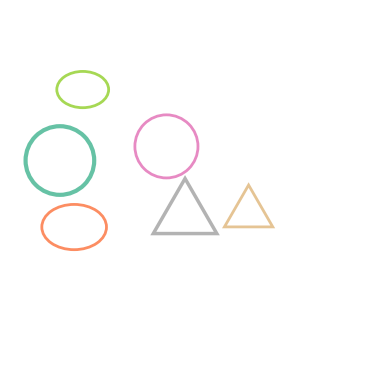[{"shape": "circle", "thickness": 3, "radius": 0.45, "center": [0.156, 0.583]}, {"shape": "oval", "thickness": 2, "radius": 0.42, "center": [0.193, 0.41]}, {"shape": "circle", "thickness": 2, "radius": 0.41, "center": [0.432, 0.62]}, {"shape": "oval", "thickness": 2, "radius": 0.34, "center": [0.215, 0.767]}, {"shape": "triangle", "thickness": 2, "radius": 0.36, "center": [0.646, 0.447]}, {"shape": "triangle", "thickness": 2.5, "radius": 0.48, "center": [0.481, 0.441]}]